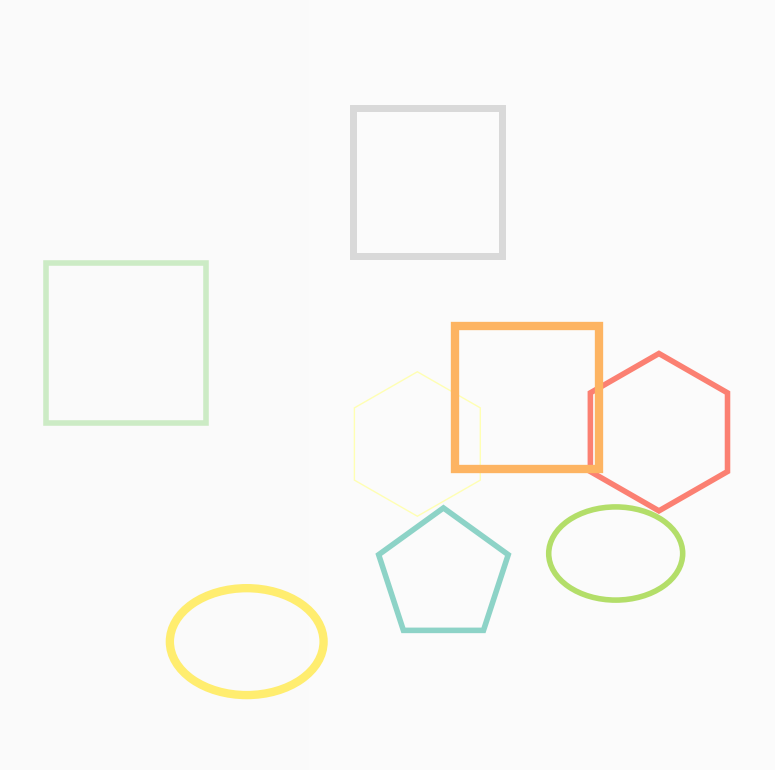[{"shape": "pentagon", "thickness": 2, "radius": 0.44, "center": [0.572, 0.252]}, {"shape": "hexagon", "thickness": 0.5, "radius": 0.47, "center": [0.539, 0.423]}, {"shape": "hexagon", "thickness": 2, "radius": 0.51, "center": [0.85, 0.439]}, {"shape": "square", "thickness": 3, "radius": 0.46, "center": [0.68, 0.483]}, {"shape": "oval", "thickness": 2, "radius": 0.43, "center": [0.794, 0.281]}, {"shape": "square", "thickness": 2.5, "radius": 0.48, "center": [0.552, 0.763]}, {"shape": "square", "thickness": 2, "radius": 0.52, "center": [0.163, 0.554]}, {"shape": "oval", "thickness": 3, "radius": 0.5, "center": [0.318, 0.167]}]